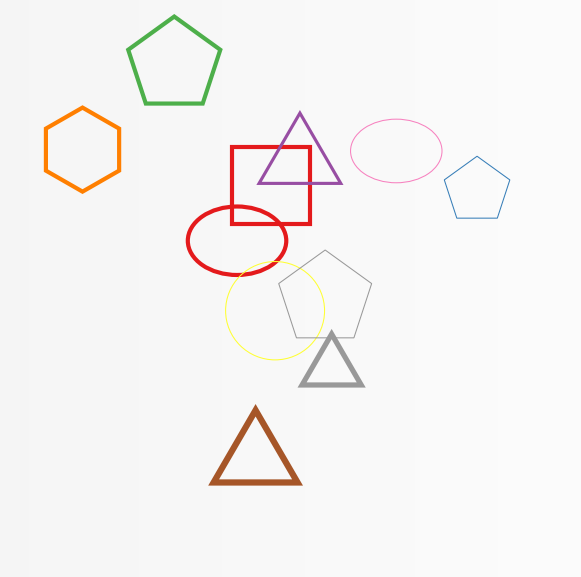[{"shape": "oval", "thickness": 2, "radius": 0.42, "center": [0.408, 0.582]}, {"shape": "square", "thickness": 2, "radius": 0.34, "center": [0.466, 0.678]}, {"shape": "pentagon", "thickness": 0.5, "radius": 0.3, "center": [0.821, 0.669]}, {"shape": "pentagon", "thickness": 2, "radius": 0.42, "center": [0.3, 0.887]}, {"shape": "triangle", "thickness": 1.5, "radius": 0.41, "center": [0.516, 0.722]}, {"shape": "hexagon", "thickness": 2, "radius": 0.36, "center": [0.142, 0.74]}, {"shape": "circle", "thickness": 0.5, "radius": 0.43, "center": [0.473, 0.461]}, {"shape": "triangle", "thickness": 3, "radius": 0.42, "center": [0.44, 0.205]}, {"shape": "oval", "thickness": 0.5, "radius": 0.39, "center": [0.682, 0.738]}, {"shape": "pentagon", "thickness": 0.5, "radius": 0.42, "center": [0.559, 0.482]}, {"shape": "triangle", "thickness": 2.5, "radius": 0.29, "center": [0.571, 0.362]}]